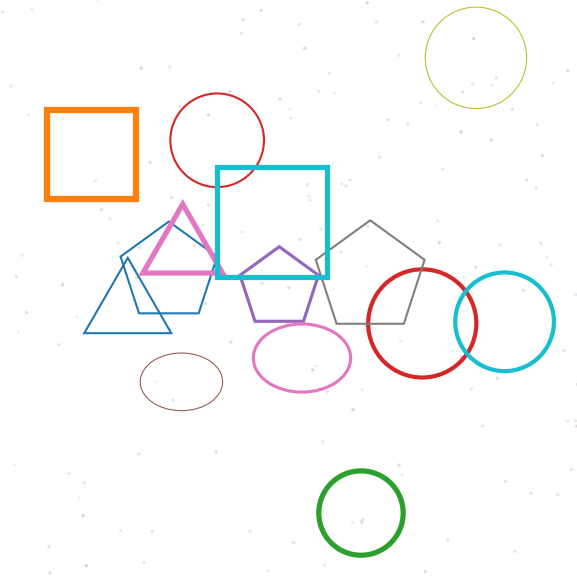[{"shape": "triangle", "thickness": 1, "radius": 0.44, "center": [0.221, 0.466]}, {"shape": "pentagon", "thickness": 1, "radius": 0.44, "center": [0.292, 0.528]}, {"shape": "square", "thickness": 3, "radius": 0.39, "center": [0.158, 0.731]}, {"shape": "circle", "thickness": 2.5, "radius": 0.37, "center": [0.625, 0.111]}, {"shape": "circle", "thickness": 2, "radius": 0.47, "center": [0.731, 0.439]}, {"shape": "circle", "thickness": 1, "radius": 0.41, "center": [0.376, 0.756]}, {"shape": "pentagon", "thickness": 1.5, "radius": 0.36, "center": [0.484, 0.501]}, {"shape": "oval", "thickness": 0.5, "radius": 0.36, "center": [0.314, 0.338]}, {"shape": "oval", "thickness": 1.5, "radius": 0.42, "center": [0.523, 0.379]}, {"shape": "triangle", "thickness": 2.5, "radius": 0.4, "center": [0.316, 0.566]}, {"shape": "pentagon", "thickness": 1, "radius": 0.5, "center": [0.641, 0.519]}, {"shape": "circle", "thickness": 0.5, "radius": 0.44, "center": [0.824, 0.899]}, {"shape": "circle", "thickness": 2, "radius": 0.43, "center": [0.874, 0.442]}, {"shape": "square", "thickness": 2.5, "radius": 0.48, "center": [0.471, 0.615]}]